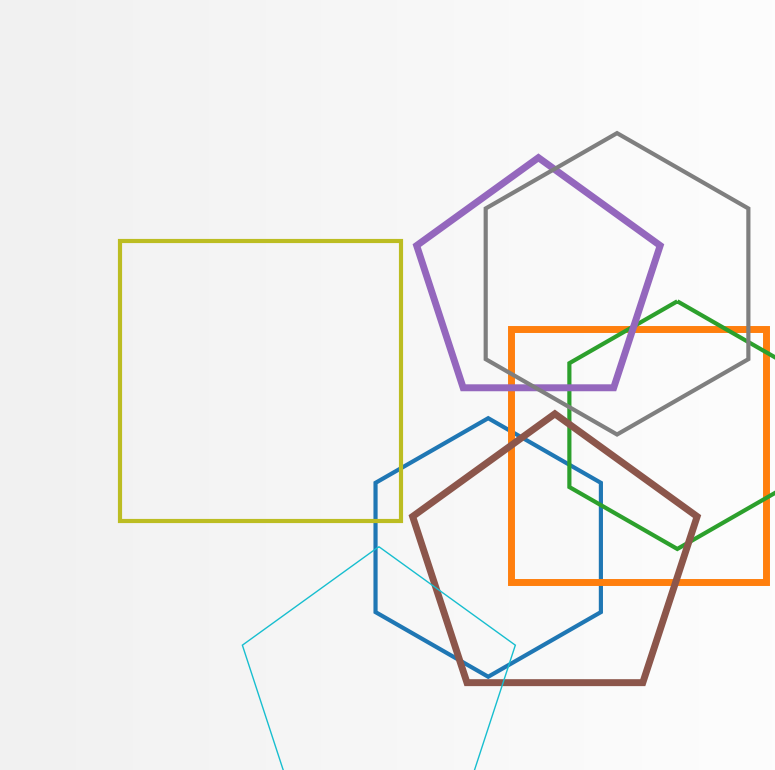[{"shape": "hexagon", "thickness": 1.5, "radius": 0.84, "center": [0.63, 0.289]}, {"shape": "square", "thickness": 2.5, "radius": 0.82, "center": [0.824, 0.409]}, {"shape": "hexagon", "thickness": 1.5, "radius": 0.8, "center": [0.874, 0.448]}, {"shape": "pentagon", "thickness": 2.5, "radius": 0.83, "center": [0.695, 0.63]}, {"shape": "pentagon", "thickness": 2.5, "radius": 0.96, "center": [0.716, 0.27]}, {"shape": "hexagon", "thickness": 1.5, "radius": 0.98, "center": [0.796, 0.631]}, {"shape": "square", "thickness": 1.5, "radius": 0.91, "center": [0.336, 0.505]}, {"shape": "pentagon", "thickness": 0.5, "radius": 0.93, "center": [0.489, 0.105]}]